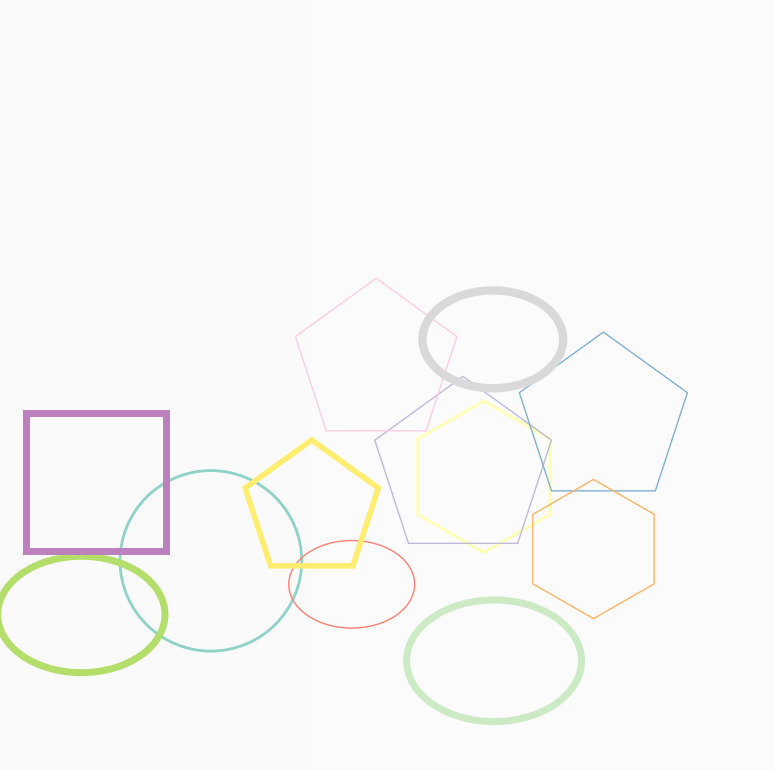[{"shape": "circle", "thickness": 1, "radius": 0.59, "center": [0.272, 0.272]}, {"shape": "hexagon", "thickness": 1, "radius": 0.49, "center": [0.624, 0.381]}, {"shape": "pentagon", "thickness": 0.5, "radius": 0.6, "center": [0.598, 0.391]}, {"shape": "oval", "thickness": 0.5, "radius": 0.41, "center": [0.454, 0.241]}, {"shape": "pentagon", "thickness": 0.5, "radius": 0.57, "center": [0.779, 0.455]}, {"shape": "hexagon", "thickness": 0.5, "radius": 0.45, "center": [0.766, 0.287]}, {"shape": "oval", "thickness": 2.5, "radius": 0.54, "center": [0.105, 0.202]}, {"shape": "pentagon", "thickness": 0.5, "radius": 0.55, "center": [0.485, 0.529]}, {"shape": "oval", "thickness": 3, "radius": 0.45, "center": [0.636, 0.559]}, {"shape": "square", "thickness": 2.5, "radius": 0.45, "center": [0.124, 0.374]}, {"shape": "oval", "thickness": 2.5, "radius": 0.56, "center": [0.637, 0.142]}, {"shape": "pentagon", "thickness": 2, "radius": 0.45, "center": [0.402, 0.338]}]